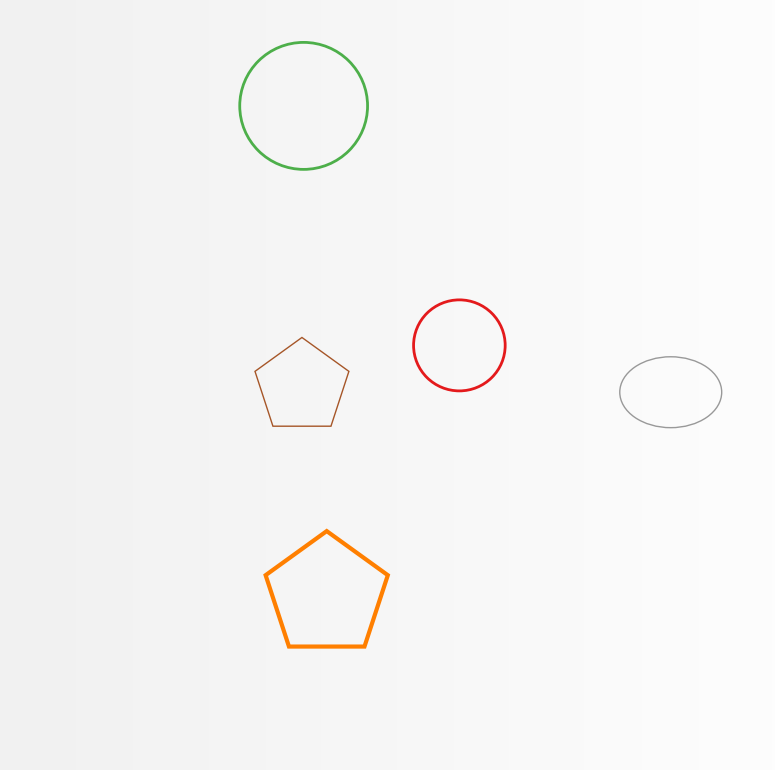[{"shape": "circle", "thickness": 1, "radius": 0.3, "center": [0.593, 0.551]}, {"shape": "circle", "thickness": 1, "radius": 0.41, "center": [0.392, 0.862]}, {"shape": "pentagon", "thickness": 1.5, "radius": 0.41, "center": [0.422, 0.227]}, {"shape": "pentagon", "thickness": 0.5, "radius": 0.32, "center": [0.39, 0.498]}, {"shape": "oval", "thickness": 0.5, "radius": 0.33, "center": [0.865, 0.491]}]